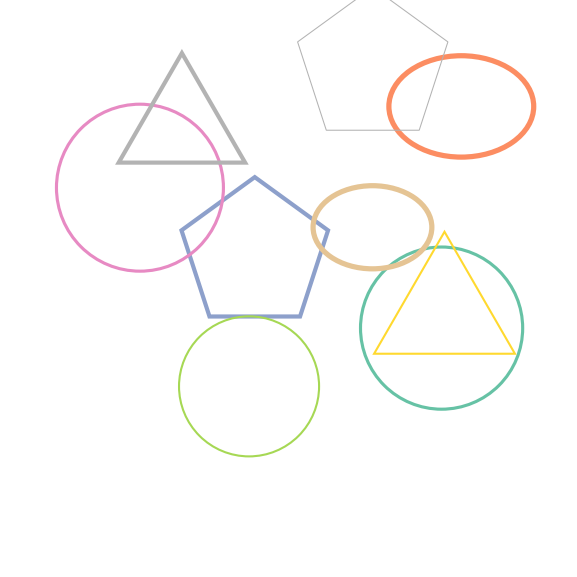[{"shape": "circle", "thickness": 1.5, "radius": 0.7, "center": [0.765, 0.431]}, {"shape": "oval", "thickness": 2.5, "radius": 0.63, "center": [0.799, 0.815]}, {"shape": "pentagon", "thickness": 2, "radius": 0.67, "center": [0.441, 0.559]}, {"shape": "circle", "thickness": 1.5, "radius": 0.72, "center": [0.242, 0.674]}, {"shape": "circle", "thickness": 1, "radius": 0.61, "center": [0.431, 0.33]}, {"shape": "triangle", "thickness": 1, "radius": 0.7, "center": [0.77, 0.457]}, {"shape": "oval", "thickness": 2.5, "radius": 0.51, "center": [0.645, 0.606]}, {"shape": "pentagon", "thickness": 0.5, "radius": 0.68, "center": [0.645, 0.884]}, {"shape": "triangle", "thickness": 2, "radius": 0.63, "center": [0.315, 0.781]}]